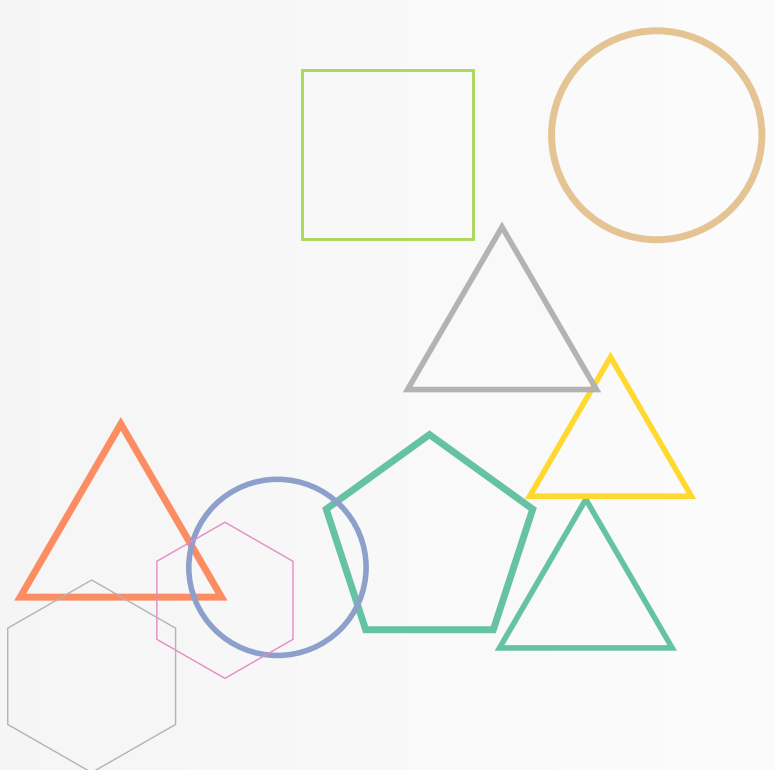[{"shape": "pentagon", "thickness": 2.5, "radius": 0.7, "center": [0.554, 0.295]}, {"shape": "triangle", "thickness": 2, "radius": 0.64, "center": [0.756, 0.223]}, {"shape": "triangle", "thickness": 2.5, "radius": 0.75, "center": [0.156, 0.299]}, {"shape": "circle", "thickness": 2, "radius": 0.57, "center": [0.358, 0.263]}, {"shape": "hexagon", "thickness": 0.5, "radius": 0.51, "center": [0.29, 0.22]}, {"shape": "square", "thickness": 1, "radius": 0.55, "center": [0.5, 0.799]}, {"shape": "triangle", "thickness": 2, "radius": 0.6, "center": [0.788, 0.416]}, {"shape": "circle", "thickness": 2.5, "radius": 0.68, "center": [0.847, 0.824]}, {"shape": "hexagon", "thickness": 0.5, "radius": 0.63, "center": [0.118, 0.122]}, {"shape": "triangle", "thickness": 2, "radius": 0.7, "center": [0.648, 0.564]}]